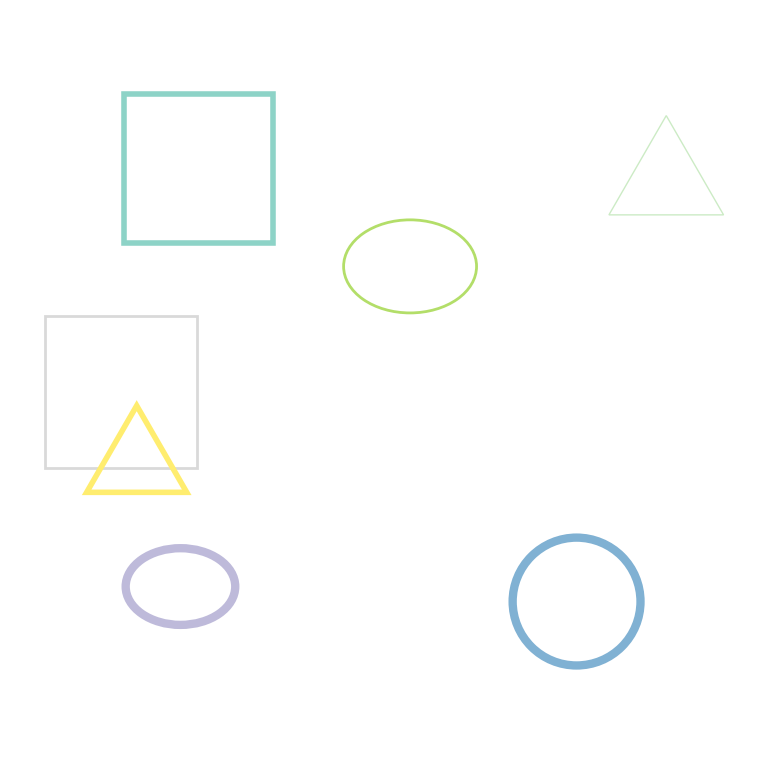[{"shape": "square", "thickness": 2, "radius": 0.48, "center": [0.258, 0.781]}, {"shape": "oval", "thickness": 3, "radius": 0.36, "center": [0.234, 0.238]}, {"shape": "circle", "thickness": 3, "radius": 0.42, "center": [0.749, 0.219]}, {"shape": "oval", "thickness": 1, "radius": 0.43, "center": [0.533, 0.654]}, {"shape": "square", "thickness": 1, "radius": 0.49, "center": [0.158, 0.491]}, {"shape": "triangle", "thickness": 0.5, "radius": 0.43, "center": [0.865, 0.764]}, {"shape": "triangle", "thickness": 2, "radius": 0.38, "center": [0.178, 0.398]}]